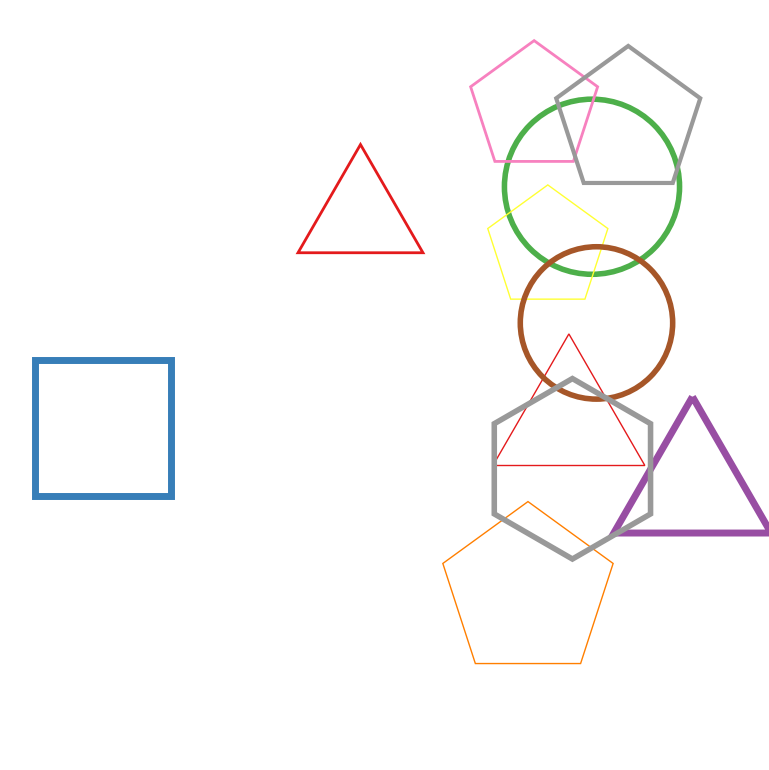[{"shape": "triangle", "thickness": 1, "radius": 0.47, "center": [0.468, 0.719]}, {"shape": "triangle", "thickness": 0.5, "radius": 0.57, "center": [0.739, 0.452]}, {"shape": "square", "thickness": 2.5, "radius": 0.44, "center": [0.134, 0.444]}, {"shape": "circle", "thickness": 2, "radius": 0.57, "center": [0.769, 0.757]}, {"shape": "triangle", "thickness": 2.5, "radius": 0.59, "center": [0.899, 0.367]}, {"shape": "pentagon", "thickness": 0.5, "radius": 0.58, "center": [0.686, 0.232]}, {"shape": "pentagon", "thickness": 0.5, "radius": 0.41, "center": [0.711, 0.678]}, {"shape": "circle", "thickness": 2, "radius": 0.49, "center": [0.775, 0.581]}, {"shape": "pentagon", "thickness": 1, "radius": 0.43, "center": [0.694, 0.861]}, {"shape": "pentagon", "thickness": 1.5, "radius": 0.49, "center": [0.816, 0.842]}, {"shape": "hexagon", "thickness": 2, "radius": 0.59, "center": [0.743, 0.391]}]